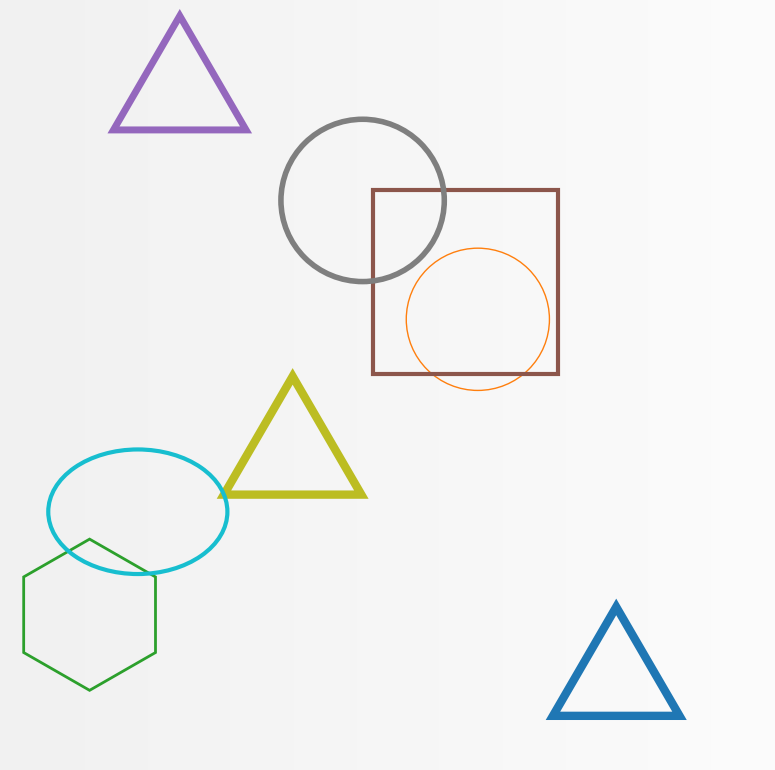[{"shape": "triangle", "thickness": 3, "radius": 0.47, "center": [0.795, 0.117]}, {"shape": "circle", "thickness": 0.5, "radius": 0.46, "center": [0.617, 0.585]}, {"shape": "hexagon", "thickness": 1, "radius": 0.49, "center": [0.116, 0.202]}, {"shape": "triangle", "thickness": 2.5, "radius": 0.49, "center": [0.232, 0.881]}, {"shape": "square", "thickness": 1.5, "radius": 0.6, "center": [0.6, 0.634]}, {"shape": "circle", "thickness": 2, "radius": 0.53, "center": [0.468, 0.74]}, {"shape": "triangle", "thickness": 3, "radius": 0.51, "center": [0.378, 0.409]}, {"shape": "oval", "thickness": 1.5, "radius": 0.58, "center": [0.178, 0.335]}]